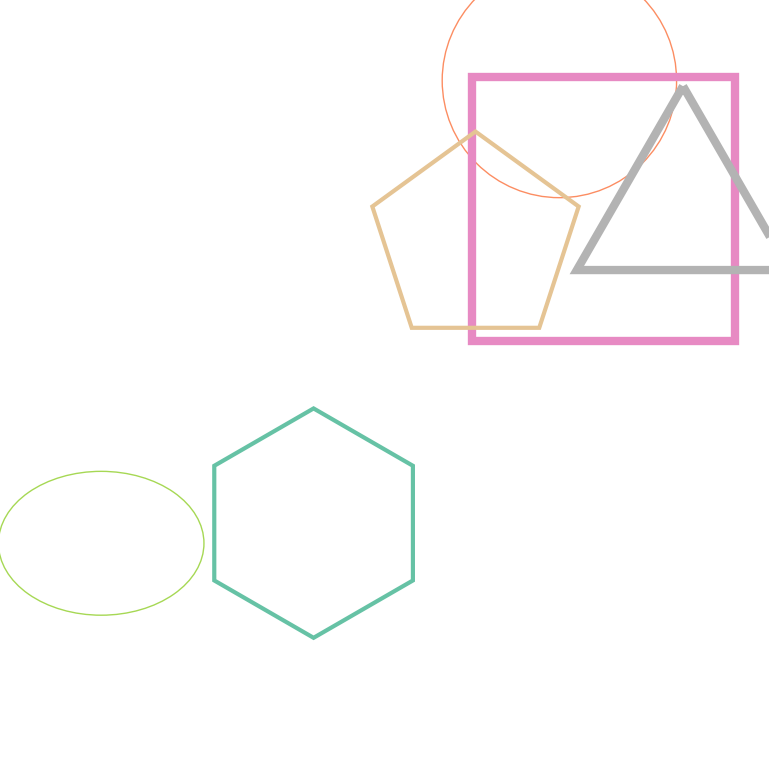[{"shape": "hexagon", "thickness": 1.5, "radius": 0.74, "center": [0.407, 0.321]}, {"shape": "circle", "thickness": 0.5, "radius": 0.76, "center": [0.726, 0.895]}, {"shape": "square", "thickness": 3, "radius": 0.85, "center": [0.783, 0.729]}, {"shape": "oval", "thickness": 0.5, "radius": 0.67, "center": [0.131, 0.294]}, {"shape": "pentagon", "thickness": 1.5, "radius": 0.7, "center": [0.618, 0.688]}, {"shape": "triangle", "thickness": 3, "radius": 0.8, "center": [0.887, 0.729]}]